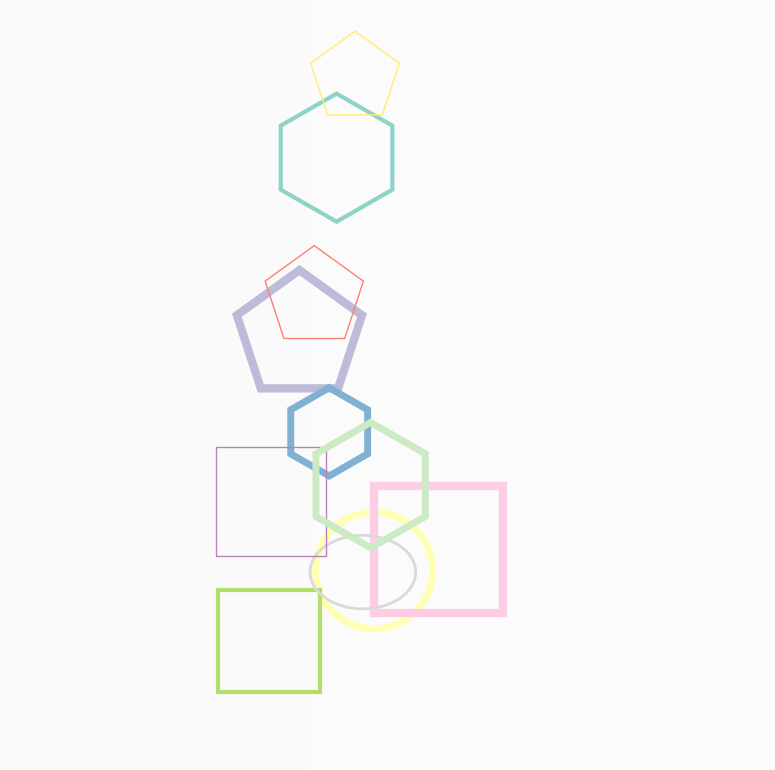[{"shape": "hexagon", "thickness": 1.5, "radius": 0.42, "center": [0.434, 0.795]}, {"shape": "circle", "thickness": 2.5, "radius": 0.38, "center": [0.483, 0.259]}, {"shape": "pentagon", "thickness": 3, "radius": 0.42, "center": [0.386, 0.564]}, {"shape": "pentagon", "thickness": 0.5, "radius": 0.33, "center": [0.406, 0.614]}, {"shape": "hexagon", "thickness": 2.5, "radius": 0.29, "center": [0.425, 0.439]}, {"shape": "square", "thickness": 1.5, "radius": 0.33, "center": [0.347, 0.168]}, {"shape": "square", "thickness": 3, "radius": 0.41, "center": [0.566, 0.286]}, {"shape": "oval", "thickness": 1, "radius": 0.34, "center": [0.468, 0.257]}, {"shape": "square", "thickness": 0.5, "radius": 0.36, "center": [0.349, 0.349]}, {"shape": "hexagon", "thickness": 2.5, "radius": 0.41, "center": [0.478, 0.37]}, {"shape": "pentagon", "thickness": 0.5, "radius": 0.3, "center": [0.458, 0.899]}]